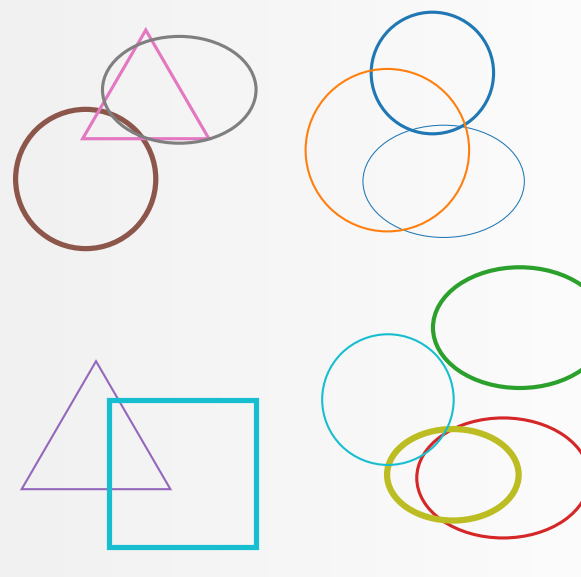[{"shape": "circle", "thickness": 1.5, "radius": 0.53, "center": [0.744, 0.873]}, {"shape": "oval", "thickness": 0.5, "radius": 0.69, "center": [0.763, 0.685]}, {"shape": "circle", "thickness": 1, "radius": 0.7, "center": [0.666, 0.739]}, {"shape": "oval", "thickness": 2, "radius": 0.75, "center": [0.894, 0.432]}, {"shape": "oval", "thickness": 1.5, "radius": 0.74, "center": [0.865, 0.172]}, {"shape": "triangle", "thickness": 1, "radius": 0.74, "center": [0.165, 0.226]}, {"shape": "circle", "thickness": 2.5, "radius": 0.6, "center": [0.147, 0.689]}, {"shape": "triangle", "thickness": 1.5, "radius": 0.63, "center": [0.251, 0.822]}, {"shape": "oval", "thickness": 1.5, "radius": 0.66, "center": [0.308, 0.844]}, {"shape": "oval", "thickness": 3, "radius": 0.57, "center": [0.779, 0.177]}, {"shape": "circle", "thickness": 1, "radius": 0.57, "center": [0.667, 0.307]}, {"shape": "square", "thickness": 2.5, "radius": 0.64, "center": [0.314, 0.179]}]